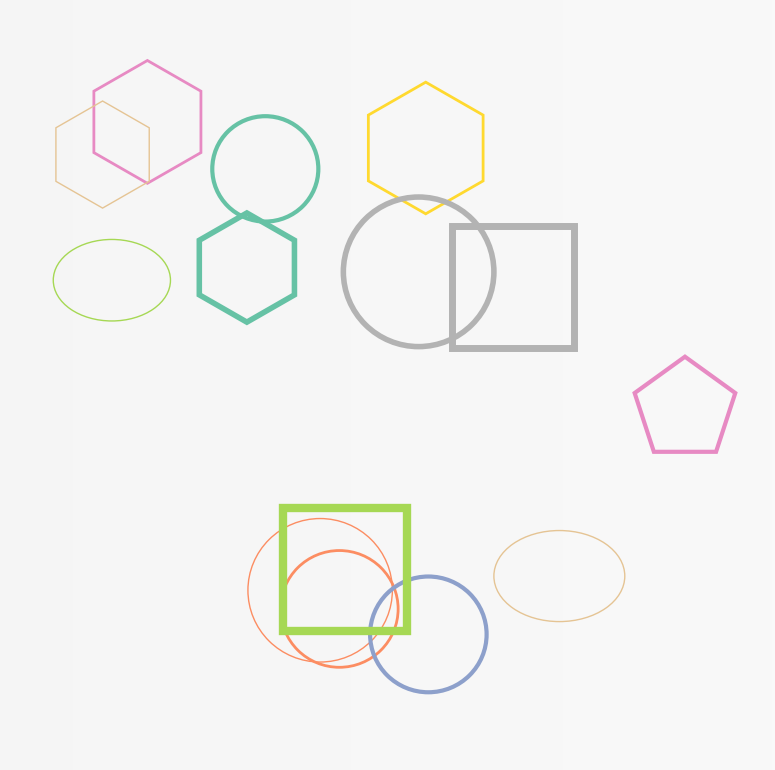[{"shape": "hexagon", "thickness": 2, "radius": 0.35, "center": [0.319, 0.653]}, {"shape": "circle", "thickness": 1.5, "radius": 0.34, "center": [0.342, 0.781]}, {"shape": "circle", "thickness": 1, "radius": 0.38, "center": [0.438, 0.209]}, {"shape": "circle", "thickness": 0.5, "radius": 0.47, "center": [0.413, 0.233]}, {"shape": "circle", "thickness": 1.5, "radius": 0.38, "center": [0.553, 0.176]}, {"shape": "hexagon", "thickness": 1, "radius": 0.4, "center": [0.19, 0.842]}, {"shape": "pentagon", "thickness": 1.5, "radius": 0.34, "center": [0.884, 0.468]}, {"shape": "square", "thickness": 3, "radius": 0.4, "center": [0.445, 0.261]}, {"shape": "oval", "thickness": 0.5, "radius": 0.38, "center": [0.144, 0.636]}, {"shape": "hexagon", "thickness": 1, "radius": 0.43, "center": [0.549, 0.808]}, {"shape": "hexagon", "thickness": 0.5, "radius": 0.35, "center": [0.132, 0.799]}, {"shape": "oval", "thickness": 0.5, "radius": 0.42, "center": [0.722, 0.252]}, {"shape": "square", "thickness": 2.5, "radius": 0.4, "center": [0.662, 0.627]}, {"shape": "circle", "thickness": 2, "radius": 0.49, "center": [0.54, 0.647]}]